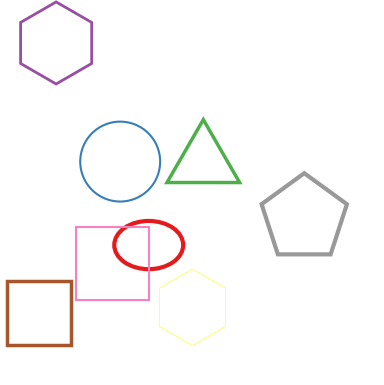[{"shape": "oval", "thickness": 3, "radius": 0.45, "center": [0.386, 0.363]}, {"shape": "circle", "thickness": 1.5, "radius": 0.52, "center": [0.312, 0.58]}, {"shape": "triangle", "thickness": 2.5, "radius": 0.54, "center": [0.528, 0.58]}, {"shape": "hexagon", "thickness": 2, "radius": 0.53, "center": [0.146, 0.888]}, {"shape": "hexagon", "thickness": 0.5, "radius": 0.5, "center": [0.5, 0.202]}, {"shape": "square", "thickness": 2.5, "radius": 0.42, "center": [0.101, 0.187]}, {"shape": "square", "thickness": 1.5, "radius": 0.47, "center": [0.292, 0.316]}, {"shape": "pentagon", "thickness": 3, "radius": 0.58, "center": [0.79, 0.434]}]